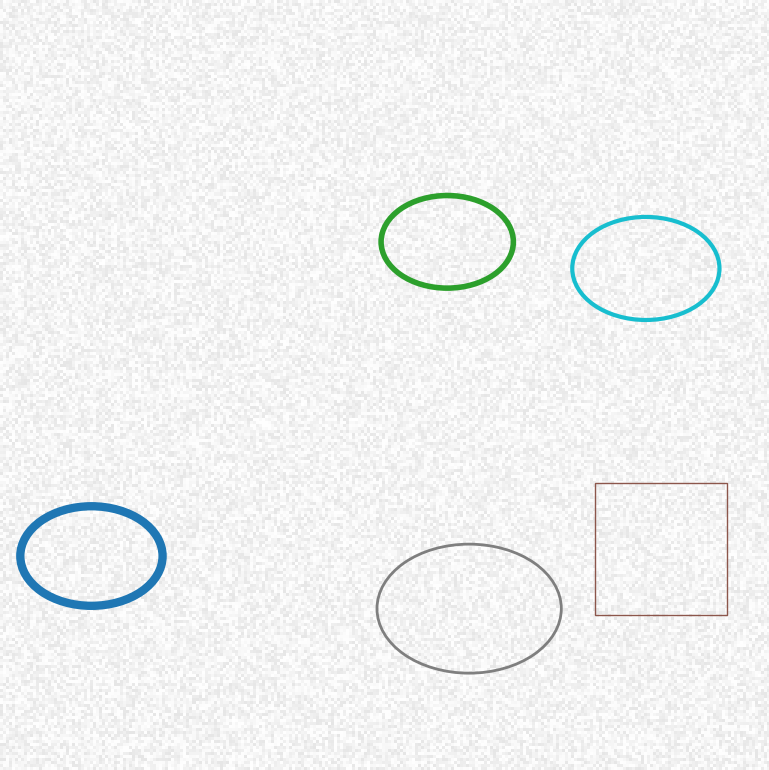[{"shape": "oval", "thickness": 3, "radius": 0.46, "center": [0.119, 0.278]}, {"shape": "oval", "thickness": 2, "radius": 0.43, "center": [0.581, 0.686]}, {"shape": "square", "thickness": 0.5, "radius": 0.43, "center": [0.859, 0.287]}, {"shape": "oval", "thickness": 1, "radius": 0.6, "center": [0.609, 0.21]}, {"shape": "oval", "thickness": 1.5, "radius": 0.48, "center": [0.839, 0.651]}]